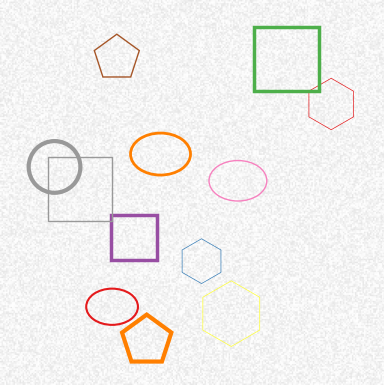[{"shape": "hexagon", "thickness": 0.5, "radius": 0.33, "center": [0.86, 0.73]}, {"shape": "oval", "thickness": 1.5, "radius": 0.34, "center": [0.291, 0.203]}, {"shape": "hexagon", "thickness": 0.5, "radius": 0.29, "center": [0.523, 0.322]}, {"shape": "square", "thickness": 2.5, "radius": 0.42, "center": [0.744, 0.847]}, {"shape": "square", "thickness": 2.5, "radius": 0.29, "center": [0.348, 0.383]}, {"shape": "pentagon", "thickness": 3, "radius": 0.34, "center": [0.381, 0.115]}, {"shape": "oval", "thickness": 2, "radius": 0.39, "center": [0.417, 0.6]}, {"shape": "hexagon", "thickness": 0.5, "radius": 0.43, "center": [0.601, 0.185]}, {"shape": "pentagon", "thickness": 1, "radius": 0.31, "center": [0.303, 0.85]}, {"shape": "oval", "thickness": 1, "radius": 0.38, "center": [0.618, 0.53]}, {"shape": "circle", "thickness": 3, "radius": 0.34, "center": [0.142, 0.566]}, {"shape": "square", "thickness": 1, "radius": 0.42, "center": [0.207, 0.509]}]